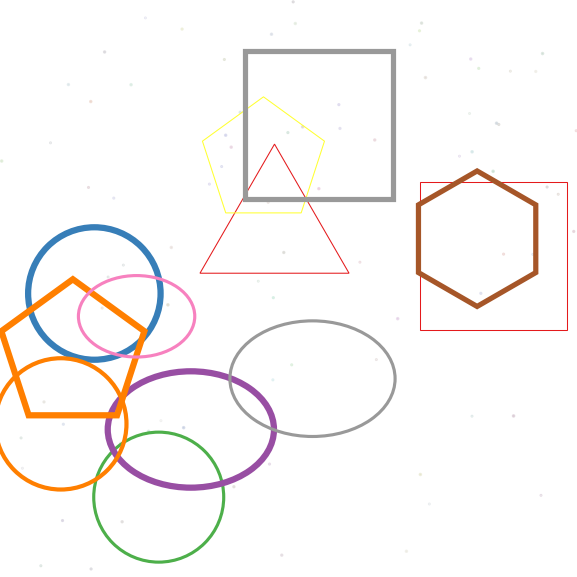[{"shape": "triangle", "thickness": 0.5, "radius": 0.75, "center": [0.475, 0.601]}, {"shape": "square", "thickness": 0.5, "radius": 0.64, "center": [0.854, 0.556]}, {"shape": "circle", "thickness": 3, "radius": 0.57, "center": [0.163, 0.491]}, {"shape": "circle", "thickness": 1.5, "radius": 0.56, "center": [0.275, 0.138]}, {"shape": "oval", "thickness": 3, "radius": 0.72, "center": [0.33, 0.255]}, {"shape": "circle", "thickness": 2, "radius": 0.57, "center": [0.105, 0.265]}, {"shape": "pentagon", "thickness": 3, "radius": 0.65, "center": [0.126, 0.385]}, {"shape": "pentagon", "thickness": 0.5, "radius": 0.56, "center": [0.456, 0.72]}, {"shape": "hexagon", "thickness": 2.5, "radius": 0.59, "center": [0.826, 0.586]}, {"shape": "oval", "thickness": 1.5, "radius": 0.5, "center": [0.237, 0.451]}, {"shape": "square", "thickness": 2.5, "radius": 0.64, "center": [0.553, 0.783]}, {"shape": "oval", "thickness": 1.5, "radius": 0.72, "center": [0.541, 0.343]}]